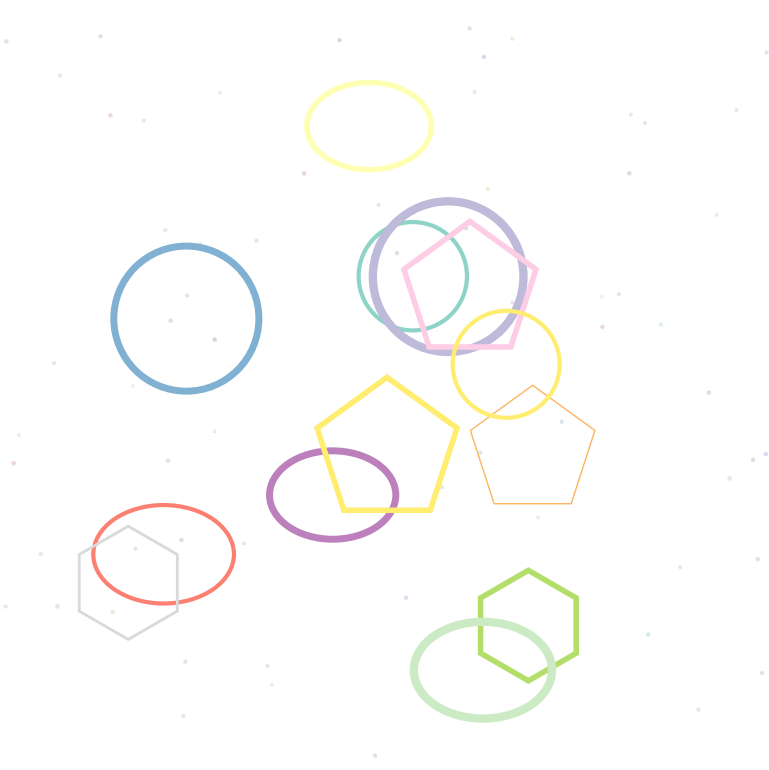[{"shape": "circle", "thickness": 1.5, "radius": 0.35, "center": [0.536, 0.641]}, {"shape": "oval", "thickness": 2, "radius": 0.4, "center": [0.479, 0.836]}, {"shape": "circle", "thickness": 3, "radius": 0.49, "center": [0.582, 0.641]}, {"shape": "oval", "thickness": 1.5, "radius": 0.46, "center": [0.212, 0.28]}, {"shape": "circle", "thickness": 2.5, "radius": 0.47, "center": [0.242, 0.586]}, {"shape": "pentagon", "thickness": 0.5, "radius": 0.43, "center": [0.692, 0.415]}, {"shape": "hexagon", "thickness": 2, "radius": 0.36, "center": [0.686, 0.188]}, {"shape": "pentagon", "thickness": 2, "radius": 0.45, "center": [0.61, 0.622]}, {"shape": "hexagon", "thickness": 1, "radius": 0.37, "center": [0.167, 0.243]}, {"shape": "oval", "thickness": 2.5, "radius": 0.41, "center": [0.432, 0.357]}, {"shape": "oval", "thickness": 3, "radius": 0.45, "center": [0.627, 0.13]}, {"shape": "pentagon", "thickness": 2, "radius": 0.48, "center": [0.503, 0.415]}, {"shape": "circle", "thickness": 1.5, "radius": 0.35, "center": [0.657, 0.527]}]